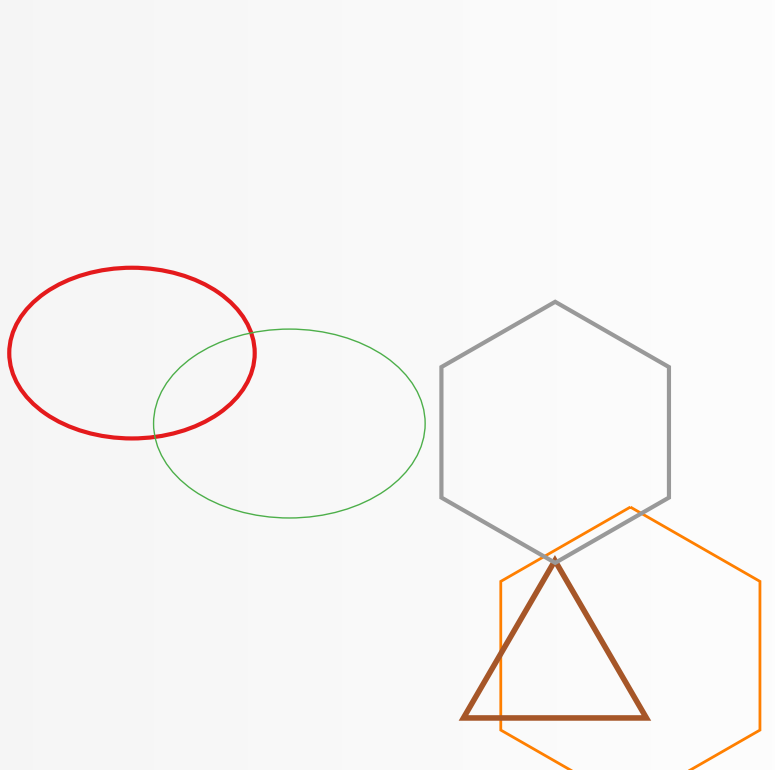[{"shape": "oval", "thickness": 1.5, "radius": 0.79, "center": [0.17, 0.541]}, {"shape": "oval", "thickness": 0.5, "radius": 0.88, "center": [0.373, 0.45]}, {"shape": "hexagon", "thickness": 1, "radius": 0.97, "center": [0.813, 0.148]}, {"shape": "triangle", "thickness": 2, "radius": 0.68, "center": [0.716, 0.136]}, {"shape": "hexagon", "thickness": 1.5, "radius": 0.85, "center": [0.716, 0.439]}]